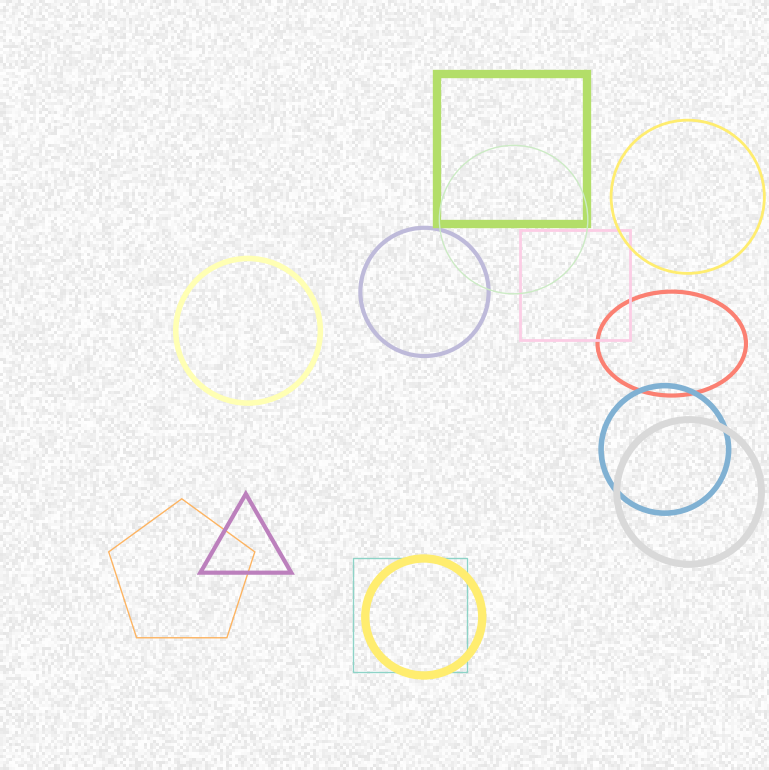[{"shape": "square", "thickness": 0.5, "radius": 0.37, "center": [0.532, 0.201]}, {"shape": "circle", "thickness": 2, "radius": 0.47, "center": [0.322, 0.57]}, {"shape": "circle", "thickness": 1.5, "radius": 0.42, "center": [0.551, 0.621]}, {"shape": "oval", "thickness": 1.5, "radius": 0.48, "center": [0.872, 0.554]}, {"shape": "circle", "thickness": 2, "radius": 0.41, "center": [0.863, 0.416]}, {"shape": "pentagon", "thickness": 0.5, "radius": 0.5, "center": [0.236, 0.252]}, {"shape": "square", "thickness": 3, "radius": 0.49, "center": [0.665, 0.806]}, {"shape": "square", "thickness": 1, "radius": 0.36, "center": [0.747, 0.63]}, {"shape": "circle", "thickness": 2.5, "radius": 0.47, "center": [0.895, 0.361]}, {"shape": "triangle", "thickness": 1.5, "radius": 0.34, "center": [0.319, 0.29]}, {"shape": "circle", "thickness": 0.5, "radius": 0.48, "center": [0.667, 0.715]}, {"shape": "circle", "thickness": 3, "radius": 0.38, "center": [0.55, 0.199]}, {"shape": "circle", "thickness": 1, "radius": 0.5, "center": [0.893, 0.744]}]